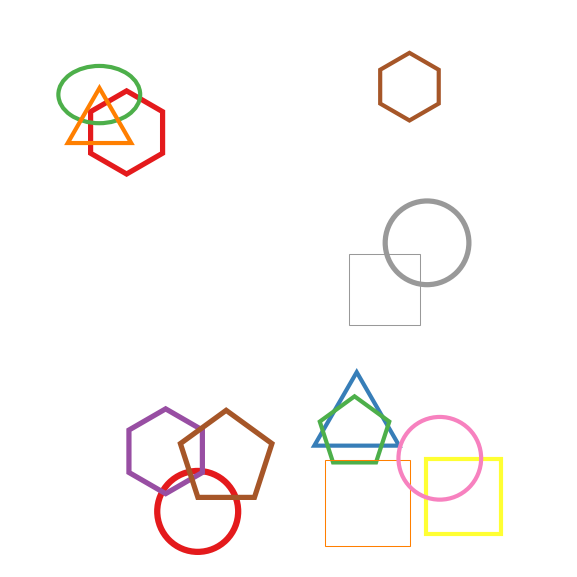[{"shape": "circle", "thickness": 3, "radius": 0.35, "center": [0.342, 0.114]}, {"shape": "hexagon", "thickness": 2.5, "radius": 0.36, "center": [0.219, 0.77]}, {"shape": "triangle", "thickness": 2, "radius": 0.42, "center": [0.618, 0.27]}, {"shape": "pentagon", "thickness": 2, "radius": 0.32, "center": [0.614, 0.25]}, {"shape": "oval", "thickness": 2, "radius": 0.35, "center": [0.172, 0.835]}, {"shape": "hexagon", "thickness": 2.5, "radius": 0.37, "center": [0.287, 0.218]}, {"shape": "square", "thickness": 0.5, "radius": 0.37, "center": [0.636, 0.128]}, {"shape": "triangle", "thickness": 2, "radius": 0.32, "center": [0.172, 0.783]}, {"shape": "square", "thickness": 2, "radius": 0.33, "center": [0.803, 0.14]}, {"shape": "hexagon", "thickness": 2, "radius": 0.29, "center": [0.709, 0.849]}, {"shape": "pentagon", "thickness": 2.5, "radius": 0.42, "center": [0.392, 0.205]}, {"shape": "circle", "thickness": 2, "radius": 0.36, "center": [0.762, 0.206]}, {"shape": "circle", "thickness": 2.5, "radius": 0.36, "center": [0.739, 0.579]}, {"shape": "square", "thickness": 0.5, "radius": 0.31, "center": [0.666, 0.499]}]